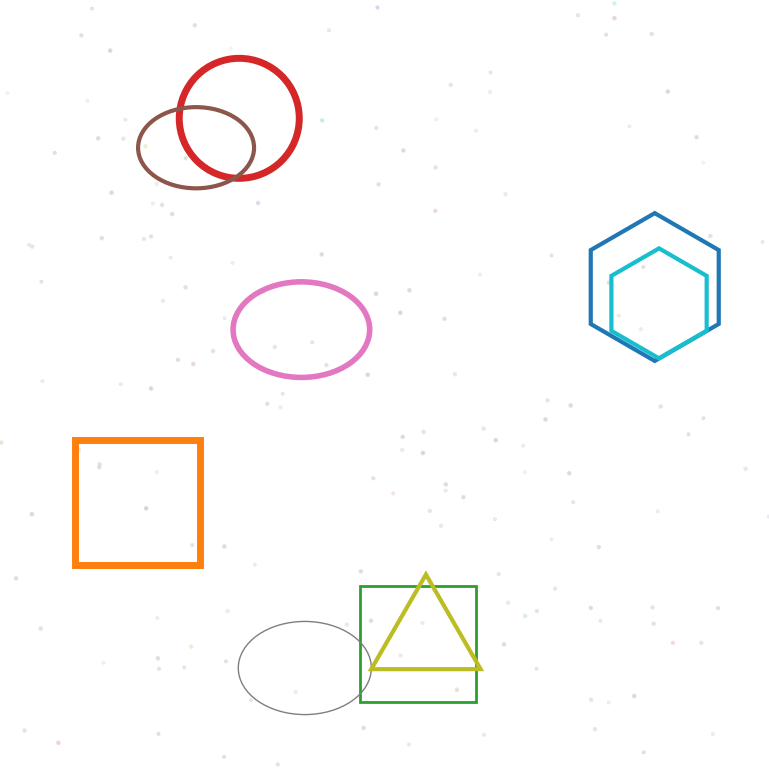[{"shape": "hexagon", "thickness": 1.5, "radius": 0.48, "center": [0.85, 0.627]}, {"shape": "square", "thickness": 2.5, "radius": 0.4, "center": [0.179, 0.347]}, {"shape": "square", "thickness": 1, "radius": 0.38, "center": [0.543, 0.164]}, {"shape": "circle", "thickness": 2.5, "radius": 0.39, "center": [0.311, 0.846]}, {"shape": "oval", "thickness": 1.5, "radius": 0.38, "center": [0.255, 0.808]}, {"shape": "oval", "thickness": 2, "radius": 0.44, "center": [0.391, 0.572]}, {"shape": "oval", "thickness": 0.5, "radius": 0.43, "center": [0.396, 0.132]}, {"shape": "triangle", "thickness": 1.5, "radius": 0.41, "center": [0.553, 0.172]}, {"shape": "hexagon", "thickness": 1.5, "radius": 0.36, "center": [0.856, 0.606]}]